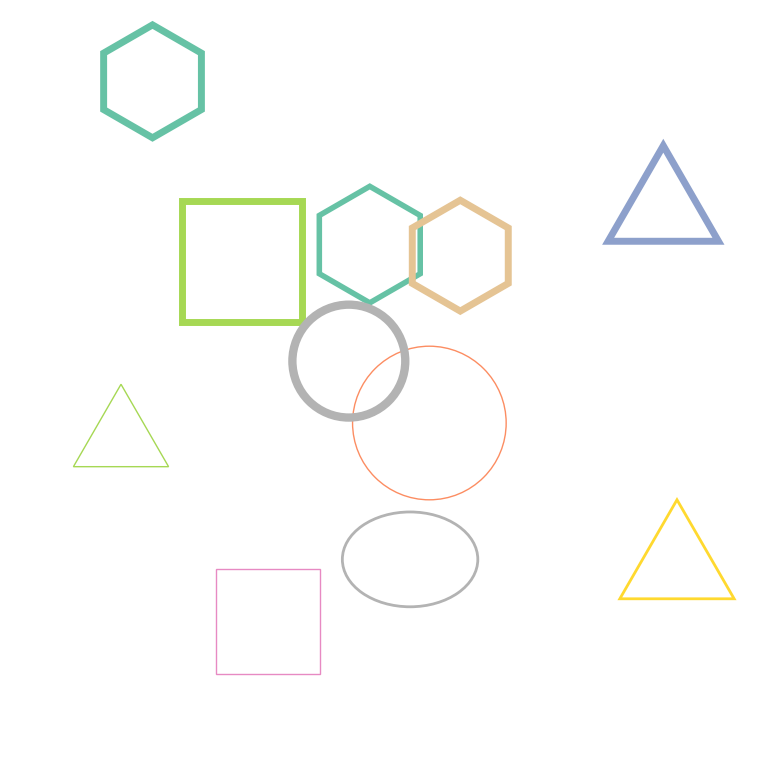[{"shape": "hexagon", "thickness": 2.5, "radius": 0.37, "center": [0.198, 0.894]}, {"shape": "hexagon", "thickness": 2, "radius": 0.38, "center": [0.48, 0.682]}, {"shape": "circle", "thickness": 0.5, "radius": 0.5, "center": [0.558, 0.451]}, {"shape": "triangle", "thickness": 2.5, "radius": 0.41, "center": [0.861, 0.728]}, {"shape": "square", "thickness": 0.5, "radius": 0.34, "center": [0.349, 0.193]}, {"shape": "triangle", "thickness": 0.5, "radius": 0.36, "center": [0.157, 0.43]}, {"shape": "square", "thickness": 2.5, "radius": 0.39, "center": [0.315, 0.66]}, {"shape": "triangle", "thickness": 1, "radius": 0.43, "center": [0.879, 0.265]}, {"shape": "hexagon", "thickness": 2.5, "radius": 0.36, "center": [0.598, 0.668]}, {"shape": "oval", "thickness": 1, "radius": 0.44, "center": [0.533, 0.274]}, {"shape": "circle", "thickness": 3, "radius": 0.37, "center": [0.453, 0.531]}]